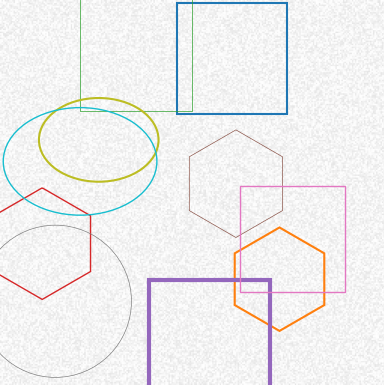[{"shape": "square", "thickness": 1.5, "radius": 0.72, "center": [0.603, 0.848]}, {"shape": "hexagon", "thickness": 1.5, "radius": 0.67, "center": [0.726, 0.275]}, {"shape": "square", "thickness": 0.5, "radius": 0.73, "center": [0.353, 0.858]}, {"shape": "hexagon", "thickness": 1, "radius": 0.72, "center": [0.11, 0.367]}, {"shape": "square", "thickness": 3, "radius": 0.78, "center": [0.545, 0.115]}, {"shape": "hexagon", "thickness": 0.5, "radius": 0.7, "center": [0.613, 0.523]}, {"shape": "square", "thickness": 1, "radius": 0.68, "center": [0.759, 0.38]}, {"shape": "circle", "thickness": 0.5, "radius": 0.99, "center": [0.144, 0.217]}, {"shape": "oval", "thickness": 1.5, "radius": 0.78, "center": [0.256, 0.637]}, {"shape": "oval", "thickness": 1, "radius": 1.0, "center": [0.208, 0.581]}]